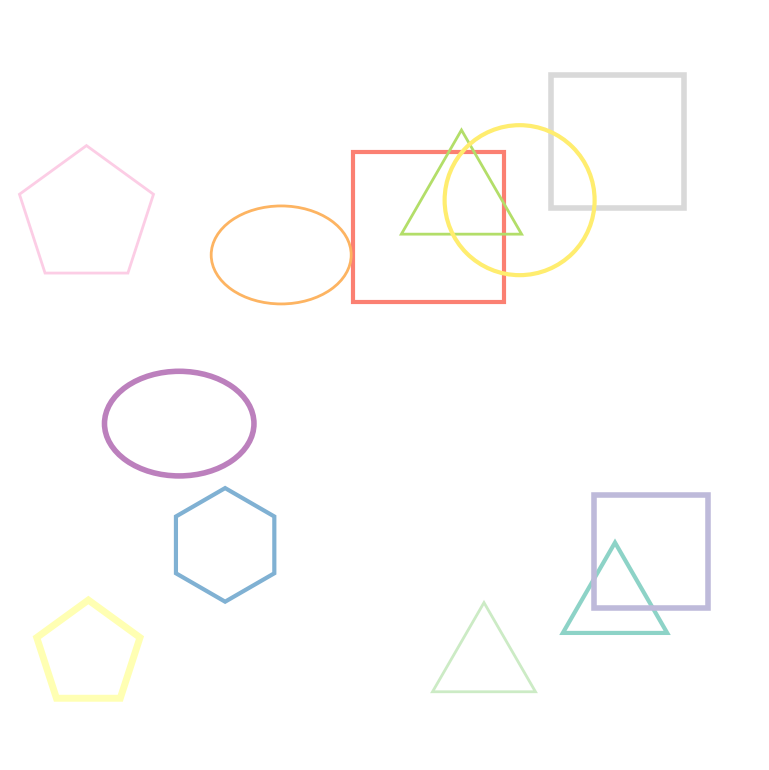[{"shape": "triangle", "thickness": 1.5, "radius": 0.39, "center": [0.799, 0.217]}, {"shape": "pentagon", "thickness": 2.5, "radius": 0.35, "center": [0.115, 0.15]}, {"shape": "square", "thickness": 2, "radius": 0.37, "center": [0.845, 0.284]}, {"shape": "square", "thickness": 1.5, "radius": 0.49, "center": [0.556, 0.706]}, {"shape": "hexagon", "thickness": 1.5, "radius": 0.37, "center": [0.292, 0.292]}, {"shape": "oval", "thickness": 1, "radius": 0.45, "center": [0.365, 0.669]}, {"shape": "triangle", "thickness": 1, "radius": 0.45, "center": [0.599, 0.741]}, {"shape": "pentagon", "thickness": 1, "radius": 0.46, "center": [0.112, 0.719]}, {"shape": "square", "thickness": 2, "radius": 0.43, "center": [0.802, 0.816]}, {"shape": "oval", "thickness": 2, "radius": 0.49, "center": [0.233, 0.45]}, {"shape": "triangle", "thickness": 1, "radius": 0.39, "center": [0.629, 0.14]}, {"shape": "circle", "thickness": 1.5, "radius": 0.49, "center": [0.675, 0.74]}]